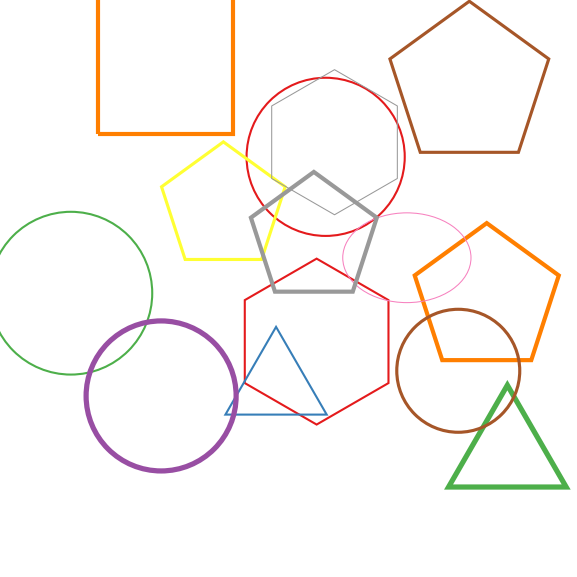[{"shape": "hexagon", "thickness": 1, "radius": 0.72, "center": [0.548, 0.408]}, {"shape": "circle", "thickness": 1, "radius": 0.68, "center": [0.564, 0.728]}, {"shape": "triangle", "thickness": 1, "radius": 0.51, "center": [0.478, 0.332]}, {"shape": "triangle", "thickness": 2.5, "radius": 0.59, "center": [0.879, 0.215]}, {"shape": "circle", "thickness": 1, "radius": 0.7, "center": [0.123, 0.491]}, {"shape": "circle", "thickness": 2.5, "radius": 0.65, "center": [0.279, 0.314]}, {"shape": "pentagon", "thickness": 2, "radius": 0.66, "center": [0.843, 0.482]}, {"shape": "square", "thickness": 2, "radius": 0.58, "center": [0.287, 0.884]}, {"shape": "pentagon", "thickness": 1.5, "radius": 0.56, "center": [0.387, 0.641]}, {"shape": "pentagon", "thickness": 1.5, "radius": 0.72, "center": [0.813, 0.852]}, {"shape": "circle", "thickness": 1.5, "radius": 0.53, "center": [0.794, 0.357]}, {"shape": "oval", "thickness": 0.5, "radius": 0.56, "center": [0.705, 0.553]}, {"shape": "pentagon", "thickness": 2, "radius": 0.57, "center": [0.543, 0.587]}, {"shape": "hexagon", "thickness": 0.5, "radius": 0.63, "center": [0.579, 0.753]}]